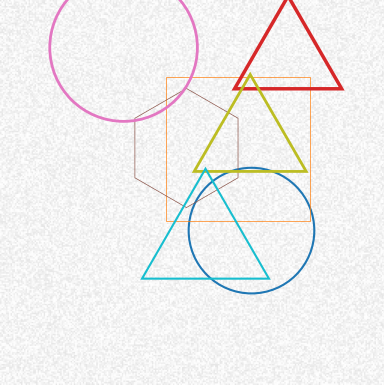[{"shape": "circle", "thickness": 1.5, "radius": 0.82, "center": [0.653, 0.401]}, {"shape": "square", "thickness": 0.5, "radius": 0.94, "center": [0.618, 0.614]}, {"shape": "triangle", "thickness": 2.5, "radius": 0.8, "center": [0.748, 0.85]}, {"shape": "hexagon", "thickness": 0.5, "radius": 0.77, "center": [0.484, 0.616]}, {"shape": "circle", "thickness": 2, "radius": 0.96, "center": [0.321, 0.876]}, {"shape": "triangle", "thickness": 2, "radius": 0.84, "center": [0.65, 0.639]}, {"shape": "triangle", "thickness": 1.5, "radius": 0.95, "center": [0.534, 0.371]}]